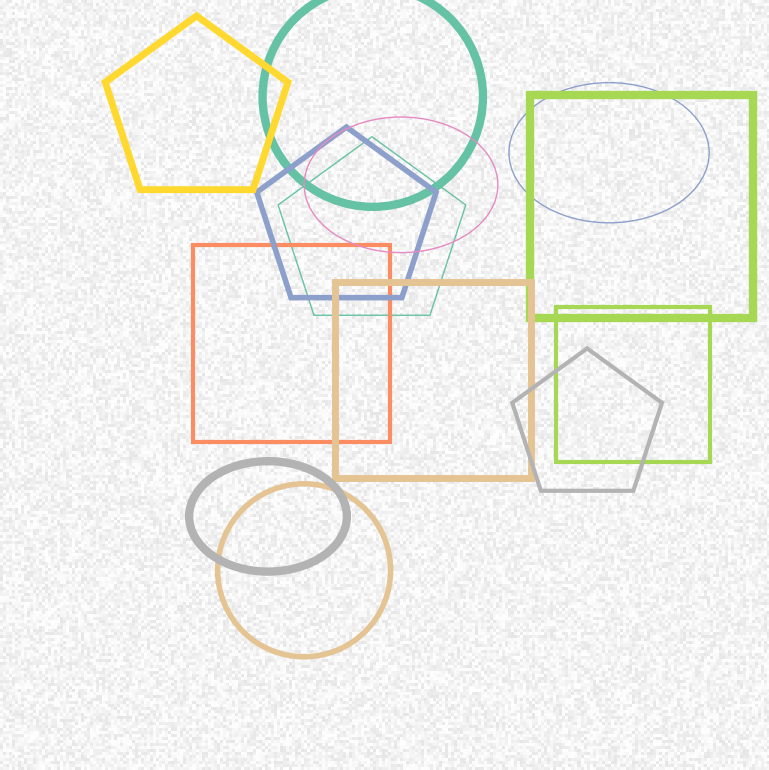[{"shape": "circle", "thickness": 3, "radius": 0.72, "center": [0.484, 0.874]}, {"shape": "pentagon", "thickness": 0.5, "radius": 0.64, "center": [0.483, 0.694]}, {"shape": "square", "thickness": 1.5, "radius": 0.64, "center": [0.379, 0.553]}, {"shape": "oval", "thickness": 0.5, "radius": 0.65, "center": [0.791, 0.802]}, {"shape": "pentagon", "thickness": 2, "radius": 0.61, "center": [0.45, 0.713]}, {"shape": "oval", "thickness": 0.5, "radius": 0.63, "center": [0.521, 0.76]}, {"shape": "square", "thickness": 3, "radius": 0.72, "center": [0.833, 0.732]}, {"shape": "square", "thickness": 1.5, "radius": 0.5, "center": [0.822, 0.501]}, {"shape": "pentagon", "thickness": 2.5, "radius": 0.62, "center": [0.255, 0.855]}, {"shape": "square", "thickness": 2.5, "radius": 0.64, "center": [0.563, 0.507]}, {"shape": "circle", "thickness": 2, "radius": 0.56, "center": [0.395, 0.259]}, {"shape": "oval", "thickness": 3, "radius": 0.51, "center": [0.348, 0.329]}, {"shape": "pentagon", "thickness": 1.5, "radius": 0.51, "center": [0.762, 0.445]}]